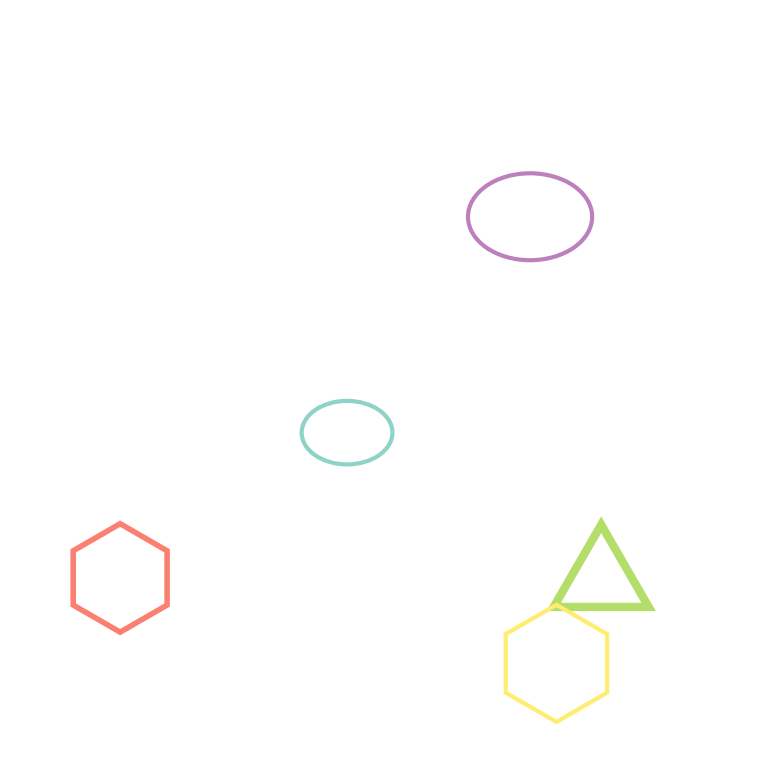[{"shape": "oval", "thickness": 1.5, "radius": 0.29, "center": [0.451, 0.438]}, {"shape": "hexagon", "thickness": 2, "radius": 0.35, "center": [0.156, 0.249]}, {"shape": "triangle", "thickness": 3, "radius": 0.36, "center": [0.781, 0.247]}, {"shape": "oval", "thickness": 1.5, "radius": 0.4, "center": [0.688, 0.719]}, {"shape": "hexagon", "thickness": 1.5, "radius": 0.38, "center": [0.723, 0.138]}]